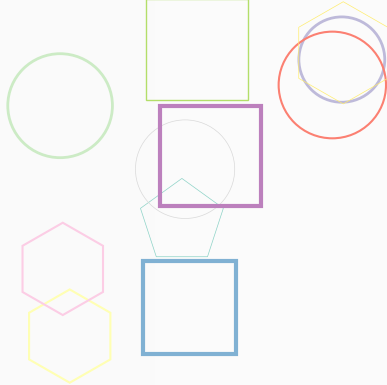[{"shape": "pentagon", "thickness": 0.5, "radius": 0.56, "center": [0.469, 0.424]}, {"shape": "hexagon", "thickness": 1.5, "radius": 0.61, "center": [0.18, 0.127]}, {"shape": "circle", "thickness": 2, "radius": 0.55, "center": [0.882, 0.845]}, {"shape": "circle", "thickness": 1.5, "radius": 0.69, "center": [0.858, 0.779]}, {"shape": "square", "thickness": 3, "radius": 0.6, "center": [0.489, 0.201]}, {"shape": "square", "thickness": 1, "radius": 0.66, "center": [0.508, 0.87]}, {"shape": "hexagon", "thickness": 1.5, "radius": 0.6, "center": [0.162, 0.302]}, {"shape": "circle", "thickness": 0.5, "radius": 0.64, "center": [0.478, 0.561]}, {"shape": "square", "thickness": 3, "radius": 0.65, "center": [0.543, 0.596]}, {"shape": "circle", "thickness": 2, "radius": 0.68, "center": [0.155, 0.725]}, {"shape": "hexagon", "thickness": 0.5, "radius": 0.66, "center": [0.886, 0.863]}]